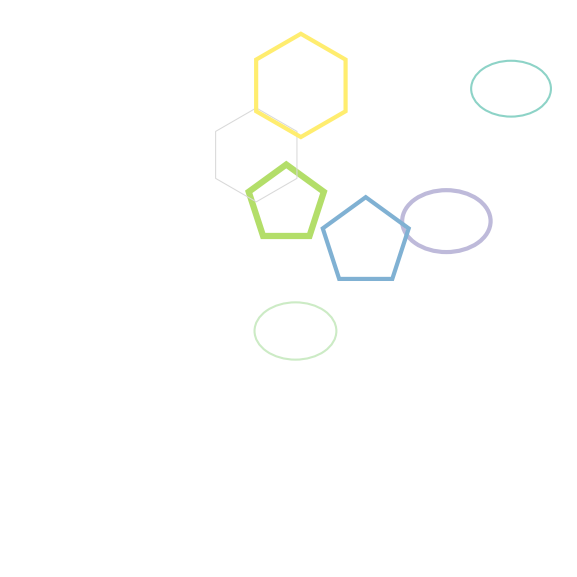[{"shape": "oval", "thickness": 1, "radius": 0.35, "center": [0.885, 0.846]}, {"shape": "oval", "thickness": 2, "radius": 0.38, "center": [0.773, 0.616]}, {"shape": "pentagon", "thickness": 2, "radius": 0.39, "center": [0.633, 0.579]}, {"shape": "pentagon", "thickness": 3, "radius": 0.34, "center": [0.496, 0.646]}, {"shape": "hexagon", "thickness": 0.5, "radius": 0.41, "center": [0.444, 0.731]}, {"shape": "oval", "thickness": 1, "radius": 0.35, "center": [0.512, 0.426]}, {"shape": "hexagon", "thickness": 2, "radius": 0.45, "center": [0.521, 0.851]}]